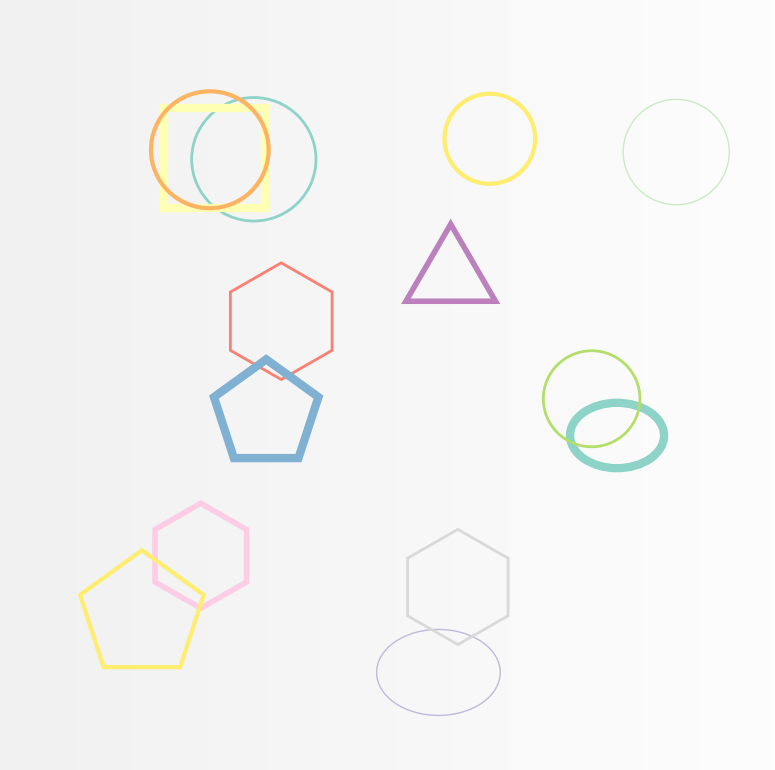[{"shape": "oval", "thickness": 3, "radius": 0.3, "center": [0.796, 0.434]}, {"shape": "circle", "thickness": 1, "radius": 0.4, "center": [0.328, 0.793]}, {"shape": "square", "thickness": 3, "radius": 0.32, "center": [0.277, 0.795]}, {"shape": "oval", "thickness": 0.5, "radius": 0.4, "center": [0.566, 0.127]}, {"shape": "hexagon", "thickness": 1, "radius": 0.38, "center": [0.363, 0.583]}, {"shape": "pentagon", "thickness": 3, "radius": 0.35, "center": [0.343, 0.462]}, {"shape": "circle", "thickness": 1.5, "radius": 0.38, "center": [0.271, 0.806]}, {"shape": "circle", "thickness": 1, "radius": 0.31, "center": [0.763, 0.482]}, {"shape": "hexagon", "thickness": 2, "radius": 0.34, "center": [0.259, 0.278]}, {"shape": "hexagon", "thickness": 1, "radius": 0.37, "center": [0.591, 0.238]}, {"shape": "triangle", "thickness": 2, "radius": 0.33, "center": [0.582, 0.642]}, {"shape": "circle", "thickness": 0.5, "radius": 0.34, "center": [0.873, 0.803]}, {"shape": "pentagon", "thickness": 1.5, "radius": 0.42, "center": [0.183, 0.201]}, {"shape": "circle", "thickness": 1.5, "radius": 0.29, "center": [0.632, 0.82]}]